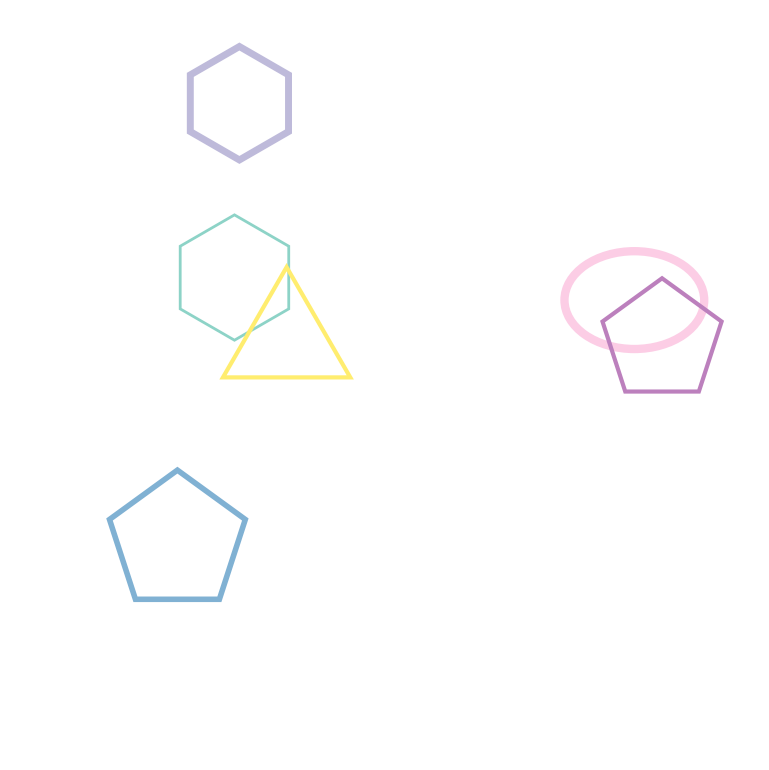[{"shape": "hexagon", "thickness": 1, "radius": 0.41, "center": [0.305, 0.64]}, {"shape": "hexagon", "thickness": 2.5, "radius": 0.37, "center": [0.311, 0.866]}, {"shape": "pentagon", "thickness": 2, "radius": 0.46, "center": [0.23, 0.297]}, {"shape": "oval", "thickness": 3, "radius": 0.45, "center": [0.824, 0.61]}, {"shape": "pentagon", "thickness": 1.5, "radius": 0.41, "center": [0.86, 0.557]}, {"shape": "triangle", "thickness": 1.5, "radius": 0.48, "center": [0.372, 0.558]}]